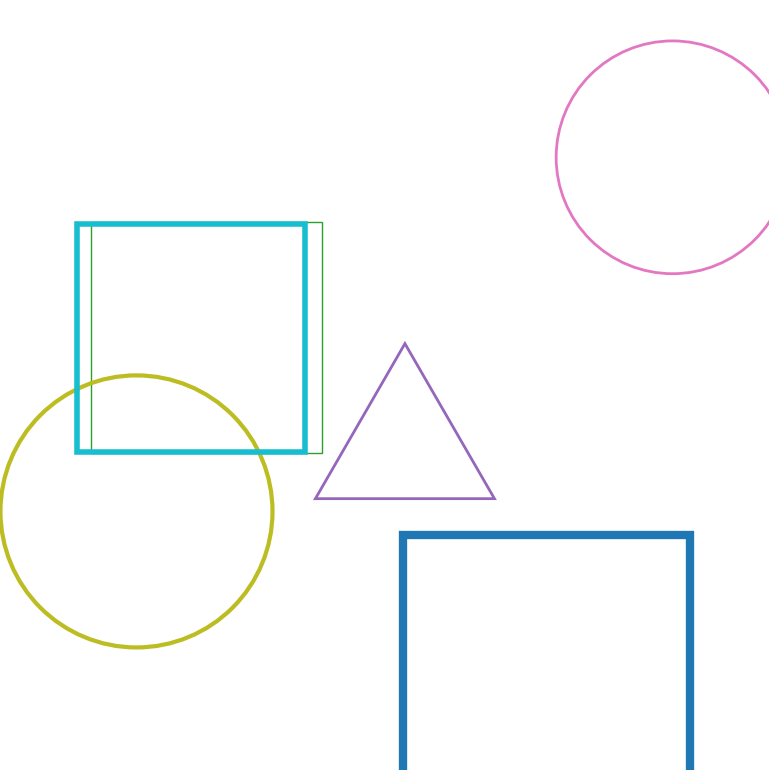[{"shape": "square", "thickness": 3, "radius": 0.93, "center": [0.71, 0.118]}, {"shape": "square", "thickness": 0.5, "radius": 0.75, "center": [0.269, 0.561]}, {"shape": "triangle", "thickness": 1, "radius": 0.67, "center": [0.526, 0.42]}, {"shape": "circle", "thickness": 1, "radius": 0.76, "center": [0.873, 0.796]}, {"shape": "circle", "thickness": 1.5, "radius": 0.88, "center": [0.177, 0.336]}, {"shape": "square", "thickness": 2, "radius": 0.74, "center": [0.248, 0.561]}]